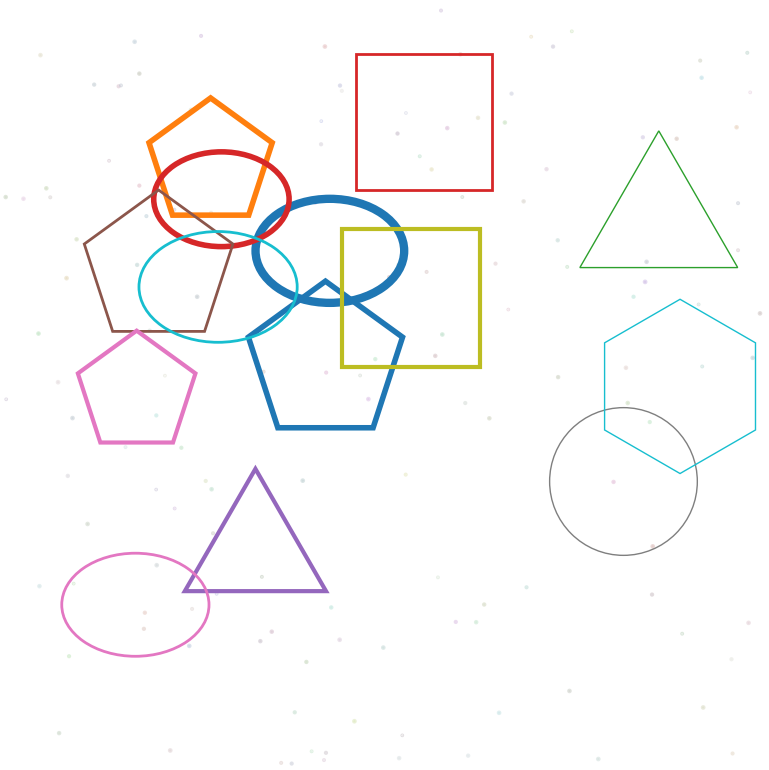[{"shape": "pentagon", "thickness": 2, "radius": 0.53, "center": [0.423, 0.53]}, {"shape": "oval", "thickness": 3, "radius": 0.48, "center": [0.428, 0.674]}, {"shape": "pentagon", "thickness": 2, "radius": 0.42, "center": [0.274, 0.789]}, {"shape": "triangle", "thickness": 0.5, "radius": 0.59, "center": [0.856, 0.712]}, {"shape": "oval", "thickness": 2, "radius": 0.44, "center": [0.288, 0.741]}, {"shape": "square", "thickness": 1, "radius": 0.44, "center": [0.551, 0.842]}, {"shape": "triangle", "thickness": 1.5, "radius": 0.53, "center": [0.332, 0.285]}, {"shape": "pentagon", "thickness": 1, "radius": 0.51, "center": [0.206, 0.652]}, {"shape": "oval", "thickness": 1, "radius": 0.48, "center": [0.176, 0.215]}, {"shape": "pentagon", "thickness": 1.5, "radius": 0.4, "center": [0.177, 0.49]}, {"shape": "circle", "thickness": 0.5, "radius": 0.48, "center": [0.81, 0.375]}, {"shape": "square", "thickness": 1.5, "radius": 0.45, "center": [0.534, 0.613]}, {"shape": "oval", "thickness": 1, "radius": 0.51, "center": [0.283, 0.627]}, {"shape": "hexagon", "thickness": 0.5, "radius": 0.57, "center": [0.883, 0.498]}]